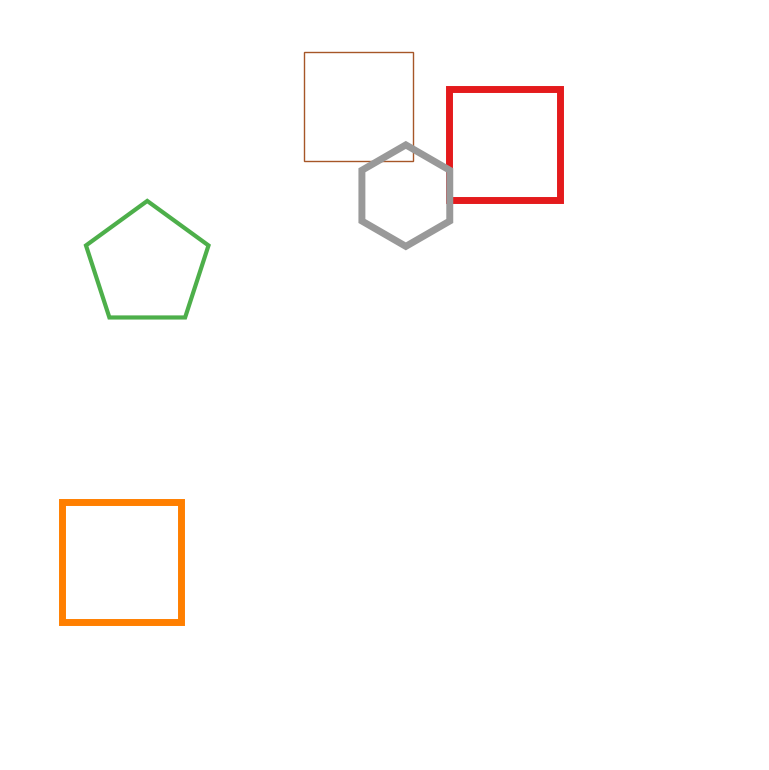[{"shape": "square", "thickness": 2.5, "radius": 0.36, "center": [0.655, 0.812]}, {"shape": "pentagon", "thickness": 1.5, "radius": 0.42, "center": [0.191, 0.655]}, {"shape": "square", "thickness": 2.5, "radius": 0.39, "center": [0.158, 0.27]}, {"shape": "square", "thickness": 0.5, "radius": 0.35, "center": [0.465, 0.862]}, {"shape": "hexagon", "thickness": 2.5, "radius": 0.33, "center": [0.527, 0.746]}]